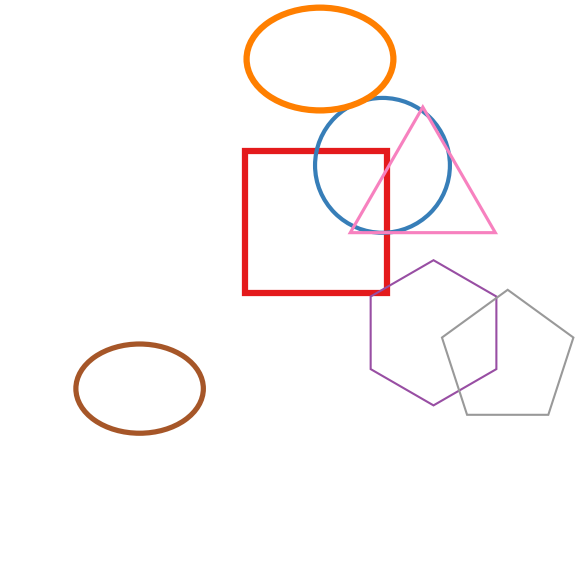[{"shape": "square", "thickness": 3, "radius": 0.61, "center": [0.548, 0.615]}, {"shape": "circle", "thickness": 2, "radius": 0.58, "center": [0.662, 0.713]}, {"shape": "hexagon", "thickness": 1, "radius": 0.63, "center": [0.751, 0.423]}, {"shape": "oval", "thickness": 3, "radius": 0.64, "center": [0.554, 0.897]}, {"shape": "oval", "thickness": 2.5, "radius": 0.55, "center": [0.242, 0.326]}, {"shape": "triangle", "thickness": 1.5, "radius": 0.72, "center": [0.732, 0.669]}, {"shape": "pentagon", "thickness": 1, "radius": 0.6, "center": [0.879, 0.378]}]